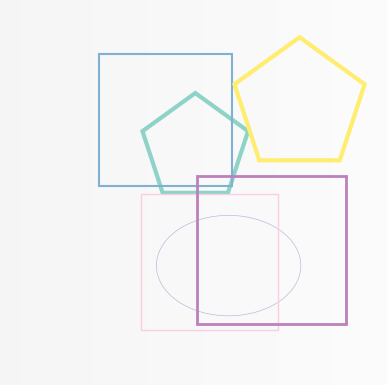[{"shape": "pentagon", "thickness": 3, "radius": 0.72, "center": [0.504, 0.615]}, {"shape": "oval", "thickness": 0.5, "radius": 0.93, "center": [0.59, 0.31]}, {"shape": "square", "thickness": 1.5, "radius": 0.86, "center": [0.426, 0.688]}, {"shape": "square", "thickness": 1, "radius": 0.89, "center": [0.541, 0.32]}, {"shape": "square", "thickness": 2, "radius": 0.96, "center": [0.7, 0.351]}, {"shape": "pentagon", "thickness": 3, "radius": 0.88, "center": [0.773, 0.727]}]